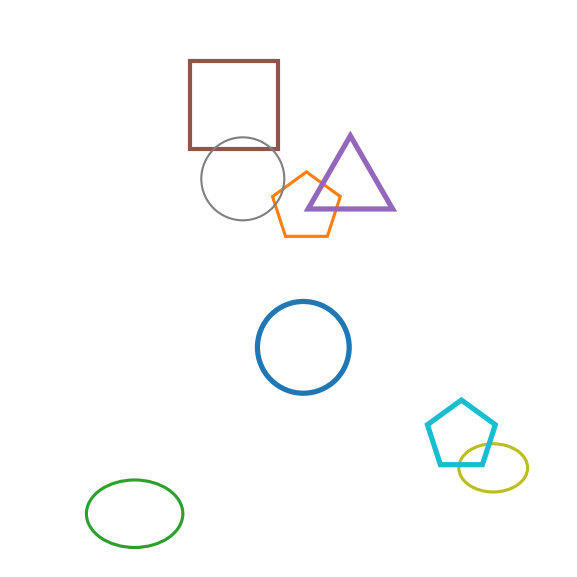[{"shape": "circle", "thickness": 2.5, "radius": 0.4, "center": [0.525, 0.398]}, {"shape": "pentagon", "thickness": 1.5, "radius": 0.31, "center": [0.531, 0.64]}, {"shape": "oval", "thickness": 1.5, "radius": 0.42, "center": [0.233, 0.11]}, {"shape": "triangle", "thickness": 2.5, "radius": 0.42, "center": [0.607, 0.68]}, {"shape": "square", "thickness": 2, "radius": 0.38, "center": [0.405, 0.817]}, {"shape": "circle", "thickness": 1, "radius": 0.36, "center": [0.42, 0.689]}, {"shape": "oval", "thickness": 1.5, "radius": 0.3, "center": [0.854, 0.189]}, {"shape": "pentagon", "thickness": 2.5, "radius": 0.31, "center": [0.799, 0.245]}]